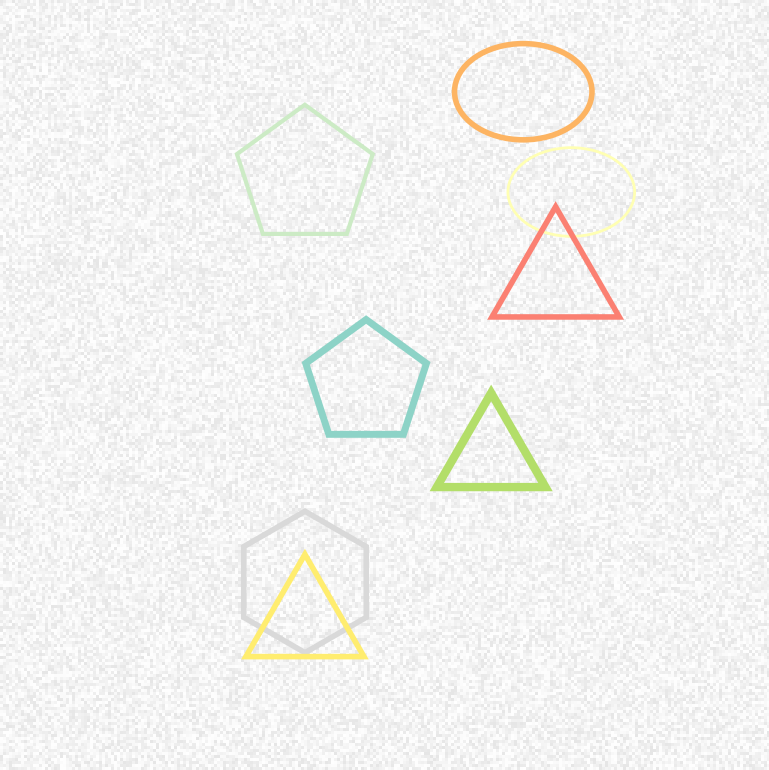[{"shape": "pentagon", "thickness": 2.5, "radius": 0.41, "center": [0.475, 0.503]}, {"shape": "oval", "thickness": 1, "radius": 0.41, "center": [0.742, 0.751]}, {"shape": "triangle", "thickness": 2, "radius": 0.48, "center": [0.722, 0.636]}, {"shape": "oval", "thickness": 2, "radius": 0.45, "center": [0.68, 0.881]}, {"shape": "triangle", "thickness": 3, "radius": 0.41, "center": [0.638, 0.408]}, {"shape": "hexagon", "thickness": 2, "radius": 0.46, "center": [0.396, 0.244]}, {"shape": "pentagon", "thickness": 1.5, "radius": 0.46, "center": [0.396, 0.771]}, {"shape": "triangle", "thickness": 2, "radius": 0.44, "center": [0.396, 0.192]}]